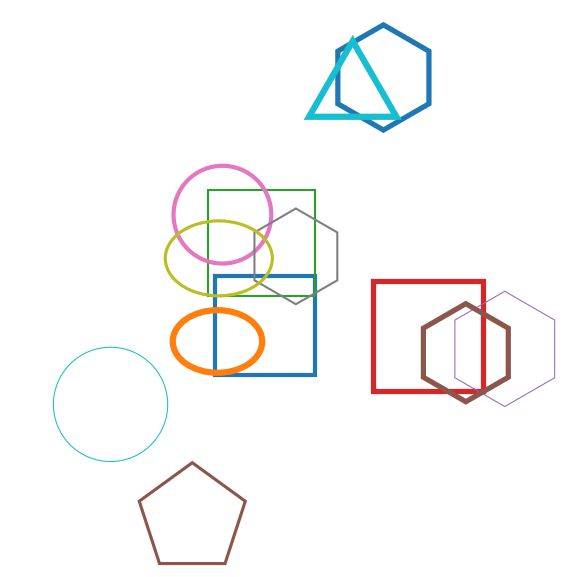[{"shape": "hexagon", "thickness": 2.5, "radius": 0.46, "center": [0.664, 0.865]}, {"shape": "square", "thickness": 2, "radius": 0.43, "center": [0.459, 0.435]}, {"shape": "oval", "thickness": 3, "radius": 0.39, "center": [0.377, 0.408]}, {"shape": "square", "thickness": 1, "radius": 0.46, "center": [0.453, 0.578]}, {"shape": "square", "thickness": 2.5, "radius": 0.48, "center": [0.742, 0.418]}, {"shape": "hexagon", "thickness": 0.5, "radius": 0.5, "center": [0.874, 0.395]}, {"shape": "hexagon", "thickness": 2.5, "radius": 0.42, "center": [0.807, 0.388]}, {"shape": "pentagon", "thickness": 1.5, "radius": 0.48, "center": [0.333, 0.101]}, {"shape": "circle", "thickness": 2, "radius": 0.42, "center": [0.385, 0.627]}, {"shape": "hexagon", "thickness": 1, "radius": 0.41, "center": [0.512, 0.555]}, {"shape": "oval", "thickness": 1.5, "radius": 0.46, "center": [0.379, 0.552]}, {"shape": "circle", "thickness": 0.5, "radius": 0.49, "center": [0.191, 0.299]}, {"shape": "triangle", "thickness": 3, "radius": 0.44, "center": [0.611, 0.841]}]